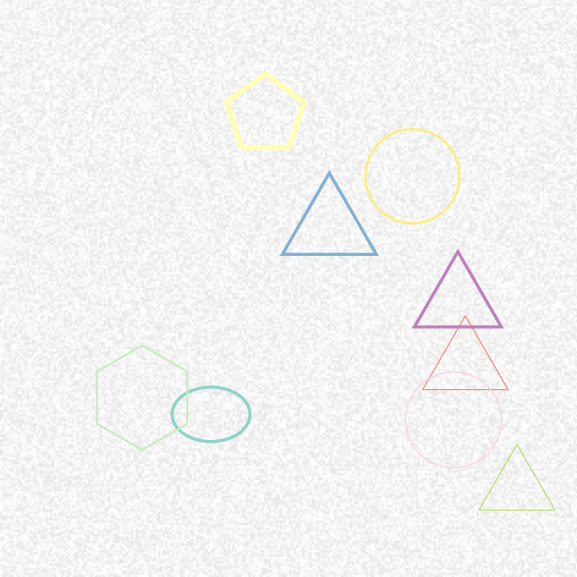[{"shape": "oval", "thickness": 1.5, "radius": 0.34, "center": [0.365, 0.282]}, {"shape": "pentagon", "thickness": 2.5, "radius": 0.35, "center": [0.459, 0.8]}, {"shape": "triangle", "thickness": 0.5, "radius": 0.43, "center": [0.806, 0.367]}, {"shape": "triangle", "thickness": 1.5, "radius": 0.47, "center": [0.57, 0.606]}, {"shape": "triangle", "thickness": 0.5, "radius": 0.38, "center": [0.895, 0.154]}, {"shape": "circle", "thickness": 0.5, "radius": 0.41, "center": [0.785, 0.272]}, {"shape": "triangle", "thickness": 1.5, "radius": 0.43, "center": [0.793, 0.477]}, {"shape": "hexagon", "thickness": 1, "radius": 0.45, "center": [0.246, 0.31]}, {"shape": "circle", "thickness": 1, "radius": 0.41, "center": [0.714, 0.694]}]